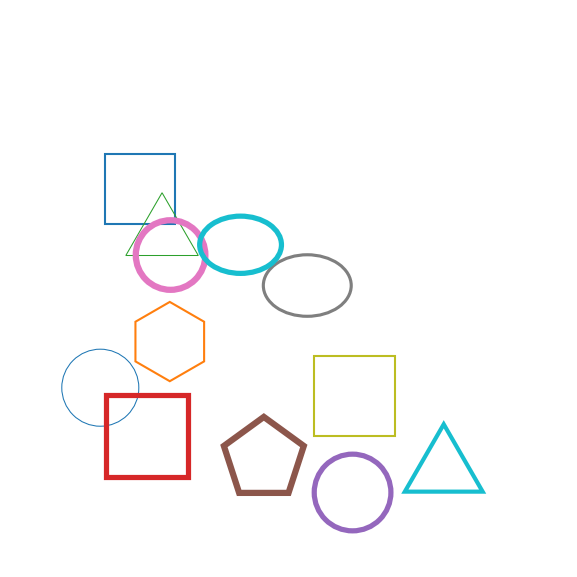[{"shape": "square", "thickness": 1, "radius": 0.3, "center": [0.243, 0.671]}, {"shape": "circle", "thickness": 0.5, "radius": 0.33, "center": [0.174, 0.328]}, {"shape": "hexagon", "thickness": 1, "radius": 0.34, "center": [0.294, 0.408]}, {"shape": "triangle", "thickness": 0.5, "radius": 0.36, "center": [0.281, 0.593]}, {"shape": "square", "thickness": 2.5, "radius": 0.36, "center": [0.254, 0.244]}, {"shape": "circle", "thickness": 2.5, "radius": 0.33, "center": [0.611, 0.146]}, {"shape": "pentagon", "thickness": 3, "radius": 0.36, "center": [0.457, 0.204]}, {"shape": "circle", "thickness": 3, "radius": 0.3, "center": [0.295, 0.558]}, {"shape": "oval", "thickness": 1.5, "radius": 0.38, "center": [0.532, 0.505]}, {"shape": "square", "thickness": 1, "radius": 0.35, "center": [0.614, 0.314]}, {"shape": "oval", "thickness": 2.5, "radius": 0.35, "center": [0.417, 0.575]}, {"shape": "triangle", "thickness": 2, "radius": 0.39, "center": [0.768, 0.187]}]